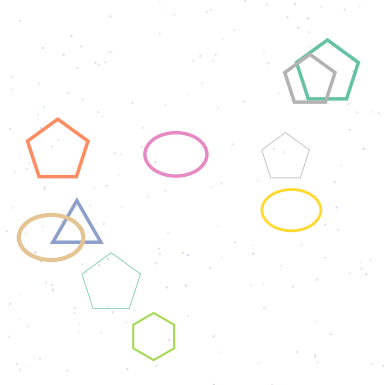[{"shape": "pentagon", "thickness": 0.5, "radius": 0.4, "center": [0.289, 0.263]}, {"shape": "pentagon", "thickness": 2.5, "radius": 0.42, "center": [0.85, 0.812]}, {"shape": "pentagon", "thickness": 2.5, "radius": 0.41, "center": [0.15, 0.608]}, {"shape": "triangle", "thickness": 2.5, "radius": 0.36, "center": [0.2, 0.407]}, {"shape": "oval", "thickness": 2.5, "radius": 0.4, "center": [0.457, 0.599]}, {"shape": "hexagon", "thickness": 1.5, "radius": 0.31, "center": [0.399, 0.126]}, {"shape": "oval", "thickness": 2, "radius": 0.38, "center": [0.757, 0.454]}, {"shape": "oval", "thickness": 3, "radius": 0.42, "center": [0.133, 0.383]}, {"shape": "pentagon", "thickness": 2.5, "radius": 0.34, "center": [0.805, 0.79]}, {"shape": "pentagon", "thickness": 0.5, "radius": 0.33, "center": [0.742, 0.591]}]